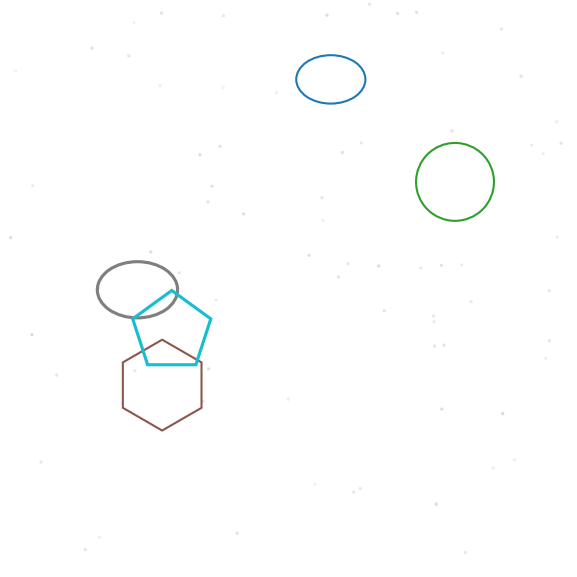[{"shape": "oval", "thickness": 1, "radius": 0.3, "center": [0.573, 0.862]}, {"shape": "circle", "thickness": 1, "radius": 0.34, "center": [0.788, 0.684]}, {"shape": "hexagon", "thickness": 1, "radius": 0.39, "center": [0.281, 0.332]}, {"shape": "oval", "thickness": 1.5, "radius": 0.35, "center": [0.238, 0.497]}, {"shape": "pentagon", "thickness": 1.5, "radius": 0.36, "center": [0.297, 0.425]}]